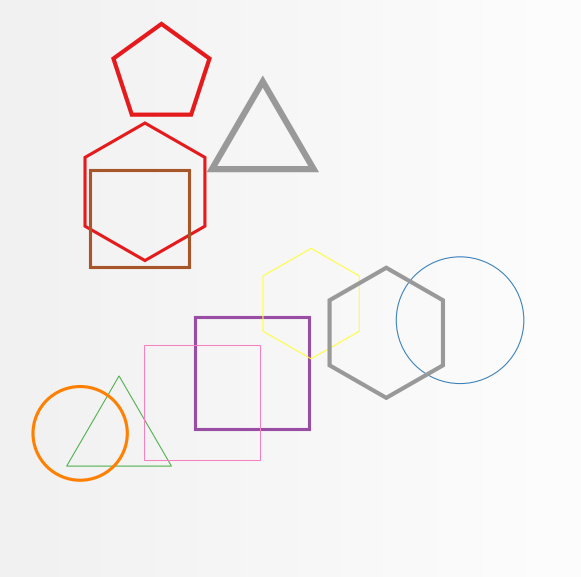[{"shape": "pentagon", "thickness": 2, "radius": 0.43, "center": [0.278, 0.871]}, {"shape": "hexagon", "thickness": 1.5, "radius": 0.6, "center": [0.249, 0.667]}, {"shape": "circle", "thickness": 0.5, "radius": 0.55, "center": [0.791, 0.445]}, {"shape": "triangle", "thickness": 0.5, "radius": 0.52, "center": [0.205, 0.244]}, {"shape": "square", "thickness": 1.5, "radius": 0.49, "center": [0.433, 0.353]}, {"shape": "circle", "thickness": 1.5, "radius": 0.41, "center": [0.138, 0.249]}, {"shape": "hexagon", "thickness": 0.5, "radius": 0.48, "center": [0.535, 0.473]}, {"shape": "square", "thickness": 1.5, "radius": 0.42, "center": [0.24, 0.621]}, {"shape": "square", "thickness": 0.5, "radius": 0.5, "center": [0.347, 0.302]}, {"shape": "triangle", "thickness": 3, "radius": 0.51, "center": [0.452, 0.757]}, {"shape": "hexagon", "thickness": 2, "radius": 0.56, "center": [0.665, 0.423]}]